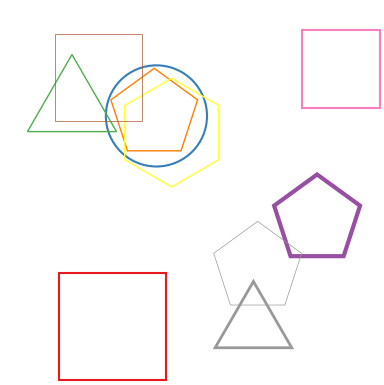[{"shape": "square", "thickness": 1.5, "radius": 0.69, "center": [0.293, 0.151]}, {"shape": "circle", "thickness": 1.5, "radius": 0.66, "center": [0.406, 0.699]}, {"shape": "triangle", "thickness": 1, "radius": 0.67, "center": [0.187, 0.725]}, {"shape": "pentagon", "thickness": 3, "radius": 0.59, "center": [0.824, 0.43]}, {"shape": "pentagon", "thickness": 1, "radius": 0.59, "center": [0.401, 0.704]}, {"shape": "hexagon", "thickness": 1, "radius": 0.71, "center": [0.446, 0.655]}, {"shape": "square", "thickness": 0.5, "radius": 0.57, "center": [0.255, 0.799]}, {"shape": "square", "thickness": 1.5, "radius": 0.51, "center": [0.886, 0.821]}, {"shape": "triangle", "thickness": 2, "radius": 0.57, "center": [0.658, 0.154]}, {"shape": "pentagon", "thickness": 0.5, "radius": 0.6, "center": [0.669, 0.305]}]